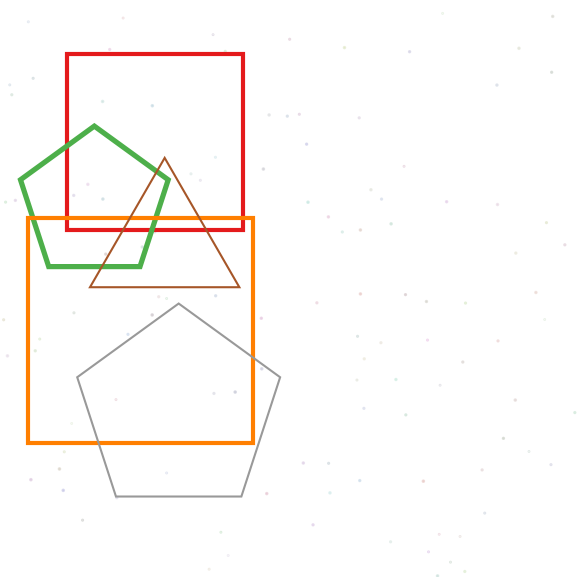[{"shape": "square", "thickness": 2, "radius": 0.76, "center": [0.268, 0.754]}, {"shape": "pentagon", "thickness": 2.5, "radius": 0.67, "center": [0.163, 0.646]}, {"shape": "square", "thickness": 2, "radius": 0.97, "center": [0.244, 0.427]}, {"shape": "triangle", "thickness": 1, "radius": 0.75, "center": [0.285, 0.576]}, {"shape": "pentagon", "thickness": 1, "radius": 0.92, "center": [0.309, 0.289]}]